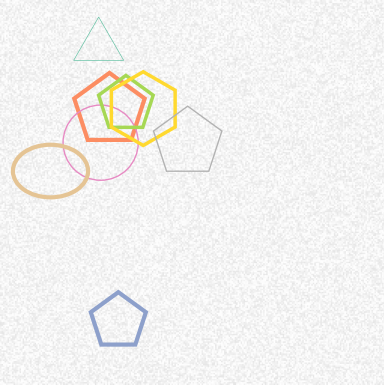[{"shape": "triangle", "thickness": 0.5, "radius": 0.38, "center": [0.256, 0.881]}, {"shape": "pentagon", "thickness": 3, "radius": 0.48, "center": [0.284, 0.714]}, {"shape": "pentagon", "thickness": 3, "radius": 0.38, "center": [0.307, 0.166]}, {"shape": "circle", "thickness": 1, "radius": 0.49, "center": [0.261, 0.629]}, {"shape": "pentagon", "thickness": 2.5, "radius": 0.37, "center": [0.327, 0.73]}, {"shape": "hexagon", "thickness": 2.5, "radius": 0.48, "center": [0.372, 0.718]}, {"shape": "oval", "thickness": 3, "radius": 0.49, "center": [0.131, 0.556]}, {"shape": "pentagon", "thickness": 1, "radius": 0.47, "center": [0.487, 0.631]}]